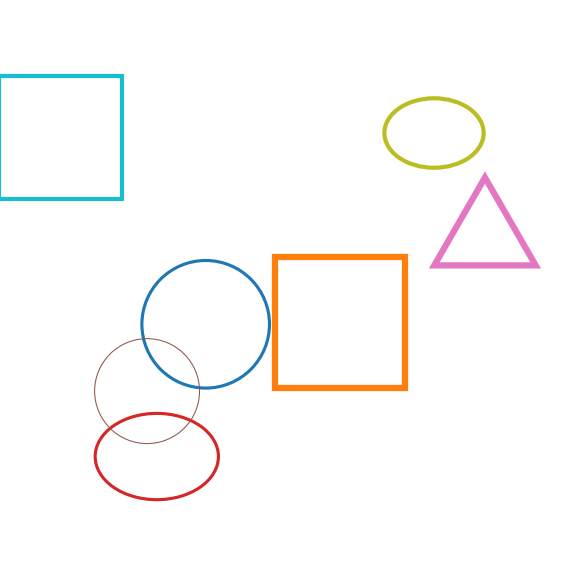[{"shape": "circle", "thickness": 1.5, "radius": 0.55, "center": [0.356, 0.438]}, {"shape": "square", "thickness": 3, "radius": 0.57, "center": [0.589, 0.44]}, {"shape": "oval", "thickness": 1.5, "radius": 0.53, "center": [0.272, 0.209]}, {"shape": "circle", "thickness": 0.5, "radius": 0.45, "center": [0.255, 0.322]}, {"shape": "triangle", "thickness": 3, "radius": 0.51, "center": [0.84, 0.59]}, {"shape": "oval", "thickness": 2, "radius": 0.43, "center": [0.752, 0.769]}, {"shape": "square", "thickness": 2, "radius": 0.53, "center": [0.105, 0.761]}]